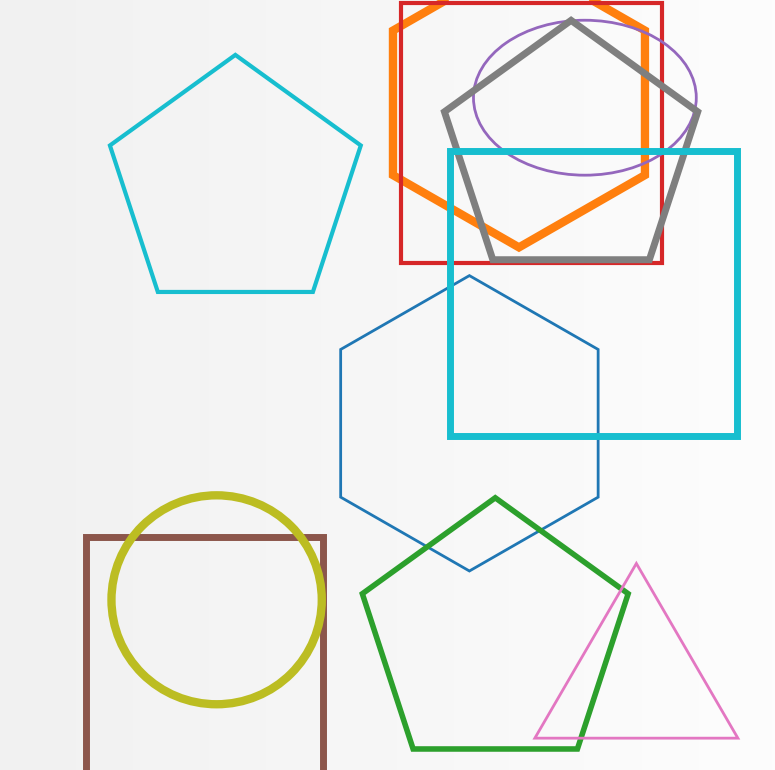[{"shape": "hexagon", "thickness": 1, "radius": 0.96, "center": [0.606, 0.45]}, {"shape": "hexagon", "thickness": 3, "radius": 0.94, "center": [0.67, 0.866]}, {"shape": "pentagon", "thickness": 2, "radius": 0.9, "center": [0.639, 0.173]}, {"shape": "square", "thickness": 1.5, "radius": 0.84, "center": [0.686, 0.827]}, {"shape": "oval", "thickness": 1, "radius": 0.72, "center": [0.755, 0.873]}, {"shape": "square", "thickness": 2.5, "radius": 0.76, "center": [0.264, 0.15]}, {"shape": "triangle", "thickness": 1, "radius": 0.76, "center": [0.821, 0.117]}, {"shape": "pentagon", "thickness": 2.5, "radius": 0.86, "center": [0.737, 0.802]}, {"shape": "circle", "thickness": 3, "radius": 0.68, "center": [0.28, 0.221]}, {"shape": "square", "thickness": 2.5, "radius": 0.93, "center": [0.765, 0.619]}, {"shape": "pentagon", "thickness": 1.5, "radius": 0.85, "center": [0.304, 0.759]}]